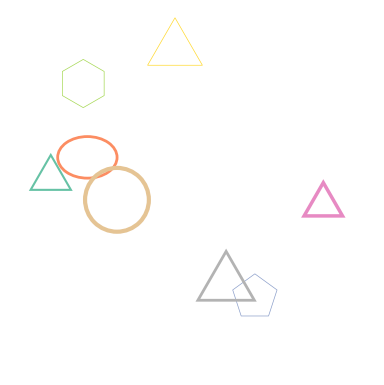[{"shape": "triangle", "thickness": 1.5, "radius": 0.3, "center": [0.132, 0.537]}, {"shape": "oval", "thickness": 2, "radius": 0.39, "center": [0.227, 0.591]}, {"shape": "pentagon", "thickness": 0.5, "radius": 0.3, "center": [0.662, 0.228]}, {"shape": "triangle", "thickness": 2.5, "radius": 0.29, "center": [0.84, 0.468]}, {"shape": "hexagon", "thickness": 0.5, "radius": 0.31, "center": [0.216, 0.783]}, {"shape": "triangle", "thickness": 0.5, "radius": 0.41, "center": [0.455, 0.872]}, {"shape": "circle", "thickness": 3, "radius": 0.41, "center": [0.304, 0.481]}, {"shape": "triangle", "thickness": 2, "radius": 0.42, "center": [0.587, 0.262]}]